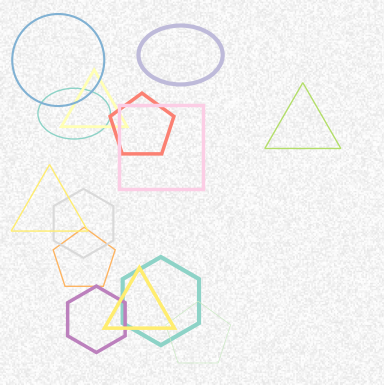[{"shape": "oval", "thickness": 1, "radius": 0.47, "center": [0.193, 0.705]}, {"shape": "hexagon", "thickness": 3, "radius": 0.57, "center": [0.418, 0.218]}, {"shape": "triangle", "thickness": 2, "radius": 0.49, "center": [0.245, 0.72]}, {"shape": "oval", "thickness": 3, "radius": 0.55, "center": [0.469, 0.857]}, {"shape": "pentagon", "thickness": 2.5, "radius": 0.44, "center": [0.369, 0.671]}, {"shape": "circle", "thickness": 1.5, "radius": 0.6, "center": [0.151, 0.844]}, {"shape": "pentagon", "thickness": 1, "radius": 0.42, "center": [0.219, 0.325]}, {"shape": "triangle", "thickness": 1, "radius": 0.57, "center": [0.787, 0.671]}, {"shape": "square", "thickness": 2.5, "radius": 0.54, "center": [0.419, 0.619]}, {"shape": "hexagon", "thickness": 1.5, "radius": 0.45, "center": [0.217, 0.42]}, {"shape": "hexagon", "thickness": 2.5, "radius": 0.43, "center": [0.25, 0.171]}, {"shape": "pentagon", "thickness": 0.5, "radius": 0.44, "center": [0.515, 0.129]}, {"shape": "triangle", "thickness": 2.5, "radius": 0.52, "center": [0.362, 0.2]}, {"shape": "triangle", "thickness": 1, "radius": 0.58, "center": [0.129, 0.457]}]